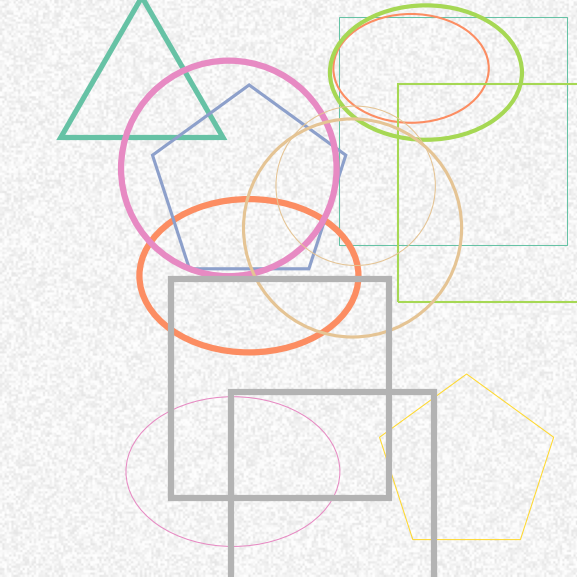[{"shape": "square", "thickness": 0.5, "radius": 0.98, "center": [0.784, 0.772]}, {"shape": "triangle", "thickness": 2.5, "radius": 0.81, "center": [0.246, 0.842]}, {"shape": "oval", "thickness": 1, "radius": 0.67, "center": [0.712, 0.881]}, {"shape": "oval", "thickness": 3, "radius": 0.95, "center": [0.431, 0.522]}, {"shape": "pentagon", "thickness": 1.5, "radius": 0.88, "center": [0.431, 0.676]}, {"shape": "circle", "thickness": 3, "radius": 0.93, "center": [0.396, 0.707]}, {"shape": "oval", "thickness": 0.5, "radius": 0.93, "center": [0.403, 0.183]}, {"shape": "oval", "thickness": 2, "radius": 0.83, "center": [0.738, 0.873]}, {"shape": "square", "thickness": 1, "radius": 0.95, "center": [0.878, 0.664]}, {"shape": "pentagon", "thickness": 0.5, "radius": 0.79, "center": [0.808, 0.193]}, {"shape": "circle", "thickness": 1.5, "radius": 0.94, "center": [0.611, 0.604]}, {"shape": "circle", "thickness": 0.5, "radius": 0.69, "center": [0.616, 0.677]}, {"shape": "square", "thickness": 3, "radius": 0.88, "center": [0.576, 0.144]}, {"shape": "square", "thickness": 3, "radius": 0.95, "center": [0.485, 0.326]}]